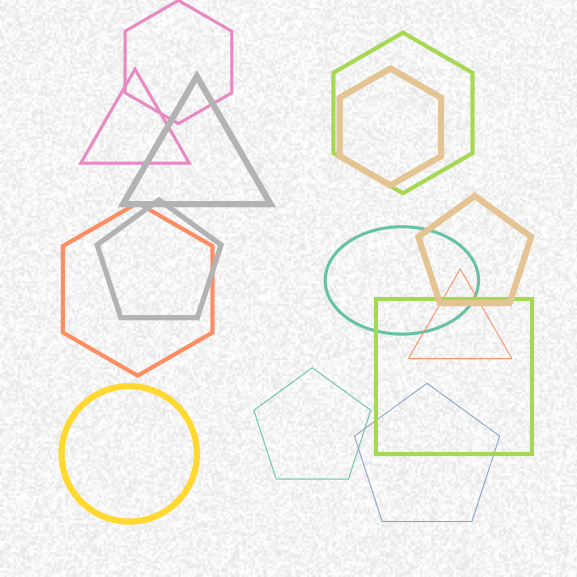[{"shape": "pentagon", "thickness": 0.5, "radius": 0.53, "center": [0.541, 0.256]}, {"shape": "oval", "thickness": 1.5, "radius": 0.66, "center": [0.696, 0.514]}, {"shape": "hexagon", "thickness": 2, "radius": 0.75, "center": [0.238, 0.498]}, {"shape": "triangle", "thickness": 0.5, "radius": 0.52, "center": [0.797, 0.43]}, {"shape": "pentagon", "thickness": 0.5, "radius": 0.66, "center": [0.739, 0.203]}, {"shape": "hexagon", "thickness": 1.5, "radius": 0.53, "center": [0.309, 0.892]}, {"shape": "triangle", "thickness": 1.5, "radius": 0.54, "center": [0.234, 0.771]}, {"shape": "square", "thickness": 2, "radius": 0.67, "center": [0.786, 0.348]}, {"shape": "hexagon", "thickness": 2, "radius": 0.7, "center": [0.698, 0.804]}, {"shape": "circle", "thickness": 3, "radius": 0.59, "center": [0.224, 0.213]}, {"shape": "pentagon", "thickness": 3, "radius": 0.51, "center": [0.822, 0.557]}, {"shape": "hexagon", "thickness": 3, "radius": 0.51, "center": [0.676, 0.779]}, {"shape": "pentagon", "thickness": 2.5, "radius": 0.56, "center": [0.276, 0.54]}, {"shape": "triangle", "thickness": 3, "radius": 0.74, "center": [0.341, 0.719]}]